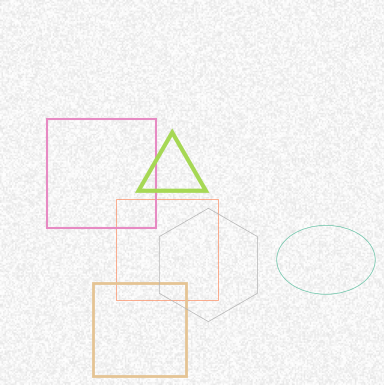[{"shape": "oval", "thickness": 0.5, "radius": 0.64, "center": [0.847, 0.325]}, {"shape": "square", "thickness": 0.5, "radius": 0.66, "center": [0.434, 0.352]}, {"shape": "square", "thickness": 1.5, "radius": 0.71, "center": [0.264, 0.549]}, {"shape": "triangle", "thickness": 3, "radius": 0.5, "center": [0.447, 0.555]}, {"shape": "square", "thickness": 2, "radius": 0.61, "center": [0.363, 0.145]}, {"shape": "hexagon", "thickness": 0.5, "radius": 0.74, "center": [0.541, 0.312]}]